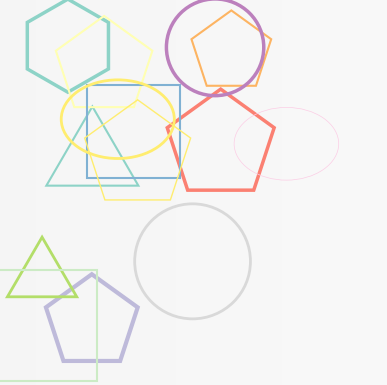[{"shape": "triangle", "thickness": 1.5, "radius": 0.69, "center": [0.238, 0.586]}, {"shape": "hexagon", "thickness": 2.5, "radius": 0.6, "center": [0.175, 0.881]}, {"shape": "pentagon", "thickness": 1.5, "radius": 0.65, "center": [0.269, 0.828]}, {"shape": "pentagon", "thickness": 3, "radius": 0.62, "center": [0.237, 0.163]}, {"shape": "pentagon", "thickness": 2.5, "radius": 0.73, "center": [0.57, 0.623]}, {"shape": "square", "thickness": 1.5, "radius": 0.6, "center": [0.346, 0.659]}, {"shape": "pentagon", "thickness": 1.5, "radius": 0.54, "center": [0.597, 0.865]}, {"shape": "triangle", "thickness": 2, "radius": 0.52, "center": [0.109, 0.281]}, {"shape": "oval", "thickness": 0.5, "radius": 0.67, "center": [0.739, 0.627]}, {"shape": "circle", "thickness": 2, "radius": 0.75, "center": [0.497, 0.321]}, {"shape": "circle", "thickness": 2.5, "radius": 0.63, "center": [0.555, 0.877]}, {"shape": "square", "thickness": 1.5, "radius": 0.72, "center": [0.107, 0.155]}, {"shape": "oval", "thickness": 2, "radius": 0.73, "center": [0.304, 0.69]}, {"shape": "pentagon", "thickness": 1, "radius": 0.72, "center": [0.355, 0.597]}]